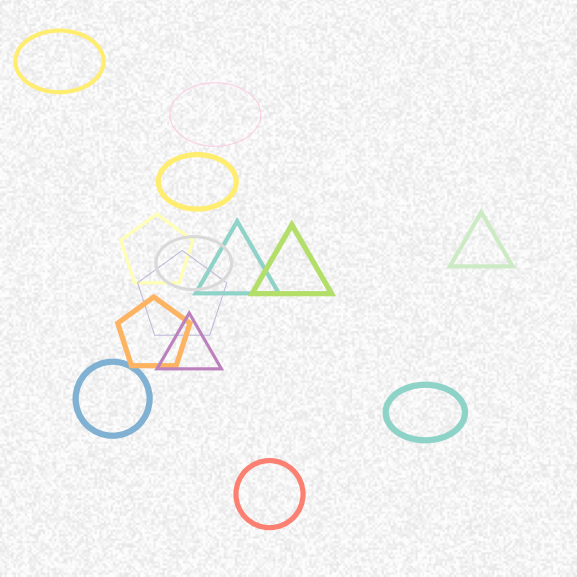[{"shape": "oval", "thickness": 3, "radius": 0.34, "center": [0.736, 0.285]}, {"shape": "triangle", "thickness": 2, "radius": 0.42, "center": [0.411, 0.533]}, {"shape": "pentagon", "thickness": 1.5, "radius": 0.33, "center": [0.272, 0.563]}, {"shape": "pentagon", "thickness": 0.5, "radius": 0.41, "center": [0.315, 0.484]}, {"shape": "circle", "thickness": 2.5, "radius": 0.29, "center": [0.467, 0.143]}, {"shape": "circle", "thickness": 3, "radius": 0.32, "center": [0.195, 0.309]}, {"shape": "pentagon", "thickness": 2.5, "radius": 0.33, "center": [0.266, 0.419]}, {"shape": "triangle", "thickness": 2.5, "radius": 0.4, "center": [0.505, 0.53]}, {"shape": "oval", "thickness": 0.5, "radius": 0.39, "center": [0.373, 0.801]}, {"shape": "oval", "thickness": 1.5, "radius": 0.33, "center": [0.335, 0.543]}, {"shape": "triangle", "thickness": 1.5, "radius": 0.32, "center": [0.328, 0.393]}, {"shape": "triangle", "thickness": 2, "radius": 0.31, "center": [0.833, 0.569]}, {"shape": "oval", "thickness": 2.5, "radius": 0.34, "center": [0.342, 0.684]}, {"shape": "oval", "thickness": 2, "radius": 0.38, "center": [0.103, 0.893]}]